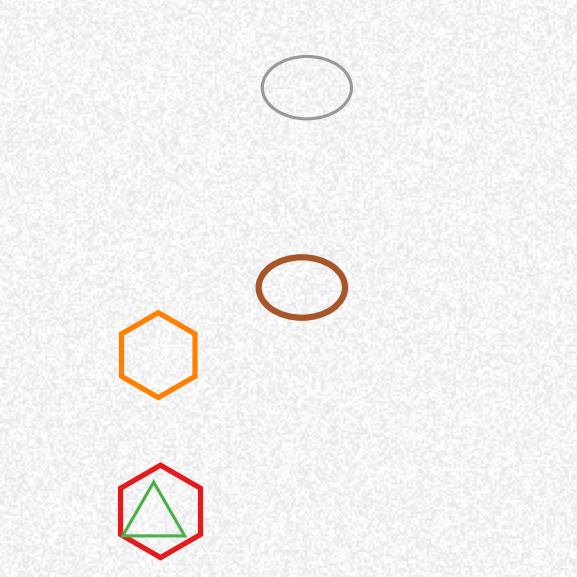[{"shape": "hexagon", "thickness": 2.5, "radius": 0.4, "center": [0.278, 0.114]}, {"shape": "triangle", "thickness": 1.5, "radius": 0.31, "center": [0.266, 0.102]}, {"shape": "hexagon", "thickness": 2.5, "radius": 0.37, "center": [0.274, 0.384]}, {"shape": "oval", "thickness": 3, "radius": 0.37, "center": [0.523, 0.501]}, {"shape": "oval", "thickness": 1.5, "radius": 0.39, "center": [0.531, 0.847]}]